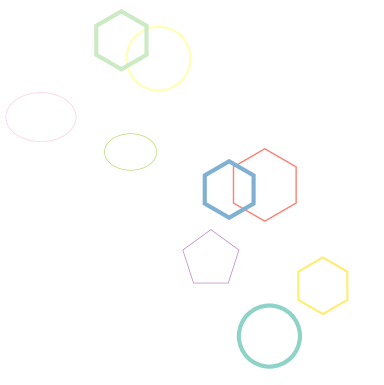[{"shape": "circle", "thickness": 3, "radius": 0.4, "center": [0.7, 0.127]}, {"shape": "circle", "thickness": 1.5, "radius": 0.41, "center": [0.412, 0.848]}, {"shape": "hexagon", "thickness": 1, "radius": 0.47, "center": [0.688, 0.52]}, {"shape": "hexagon", "thickness": 3, "radius": 0.37, "center": [0.595, 0.508]}, {"shape": "oval", "thickness": 0.5, "radius": 0.34, "center": [0.339, 0.605]}, {"shape": "oval", "thickness": 0.5, "radius": 0.46, "center": [0.106, 0.696]}, {"shape": "pentagon", "thickness": 0.5, "radius": 0.38, "center": [0.548, 0.327]}, {"shape": "hexagon", "thickness": 3, "radius": 0.38, "center": [0.315, 0.895]}, {"shape": "hexagon", "thickness": 1.5, "radius": 0.37, "center": [0.839, 0.258]}]